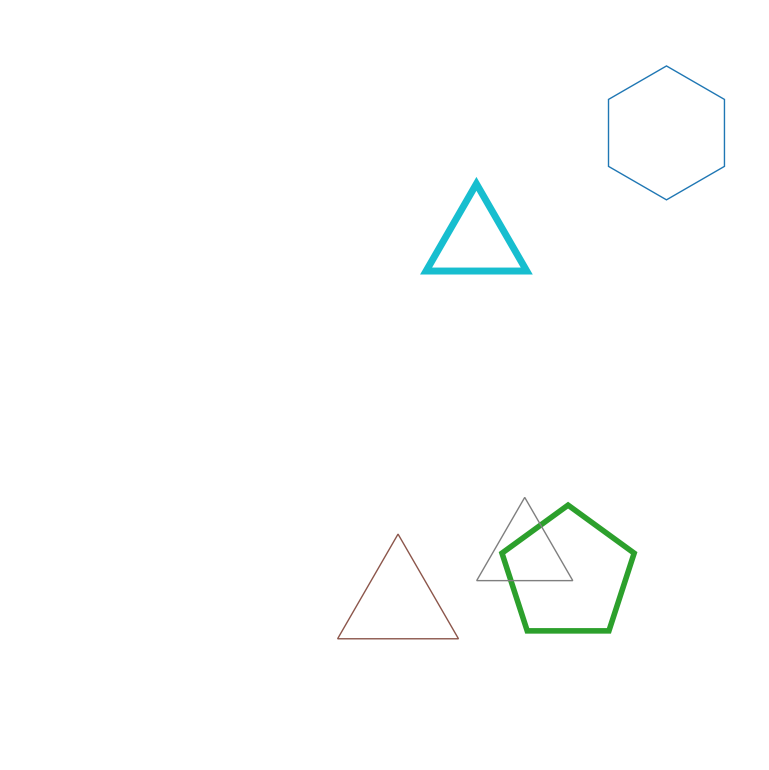[{"shape": "hexagon", "thickness": 0.5, "radius": 0.43, "center": [0.866, 0.827]}, {"shape": "pentagon", "thickness": 2, "radius": 0.45, "center": [0.738, 0.254]}, {"shape": "triangle", "thickness": 0.5, "radius": 0.45, "center": [0.517, 0.216]}, {"shape": "triangle", "thickness": 0.5, "radius": 0.36, "center": [0.681, 0.282]}, {"shape": "triangle", "thickness": 2.5, "radius": 0.38, "center": [0.619, 0.686]}]